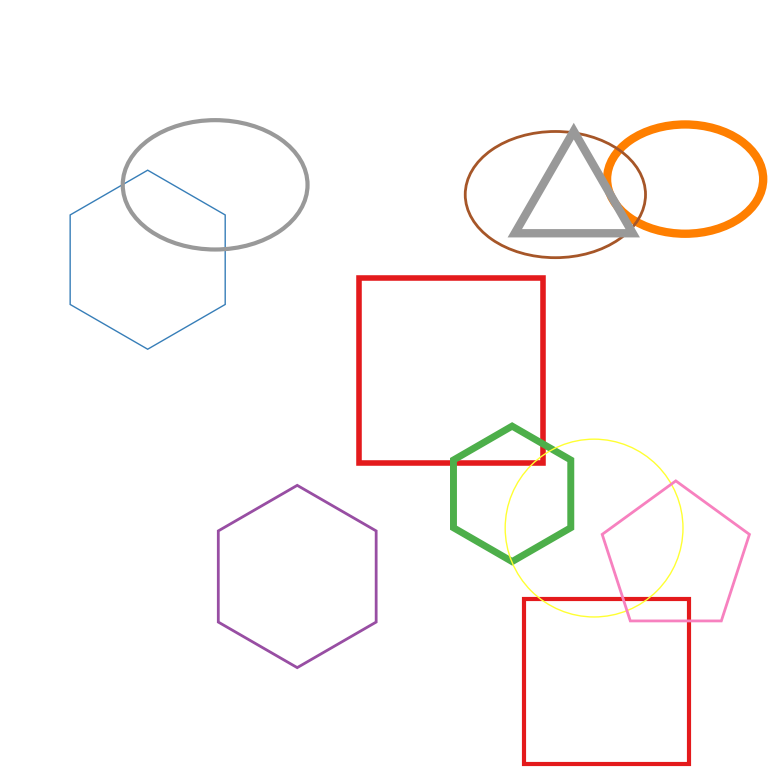[{"shape": "square", "thickness": 2, "radius": 0.6, "center": [0.586, 0.519]}, {"shape": "square", "thickness": 1.5, "radius": 0.54, "center": [0.788, 0.114]}, {"shape": "hexagon", "thickness": 0.5, "radius": 0.58, "center": [0.192, 0.663]}, {"shape": "hexagon", "thickness": 2.5, "radius": 0.44, "center": [0.665, 0.359]}, {"shape": "hexagon", "thickness": 1, "radius": 0.59, "center": [0.386, 0.251]}, {"shape": "oval", "thickness": 3, "radius": 0.51, "center": [0.89, 0.767]}, {"shape": "circle", "thickness": 0.5, "radius": 0.58, "center": [0.772, 0.314]}, {"shape": "oval", "thickness": 1, "radius": 0.59, "center": [0.721, 0.747]}, {"shape": "pentagon", "thickness": 1, "radius": 0.5, "center": [0.878, 0.275]}, {"shape": "triangle", "thickness": 3, "radius": 0.44, "center": [0.745, 0.741]}, {"shape": "oval", "thickness": 1.5, "radius": 0.6, "center": [0.279, 0.76]}]